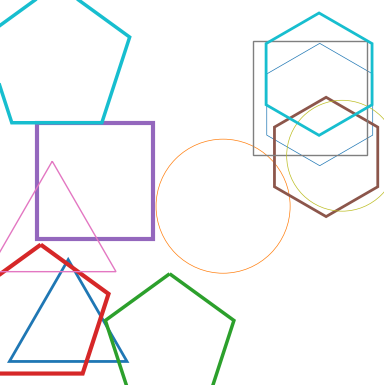[{"shape": "triangle", "thickness": 2, "radius": 0.88, "center": [0.177, 0.149]}, {"shape": "hexagon", "thickness": 0.5, "radius": 0.79, "center": [0.83, 0.729]}, {"shape": "circle", "thickness": 0.5, "radius": 0.87, "center": [0.579, 0.464]}, {"shape": "pentagon", "thickness": 2.5, "radius": 0.88, "center": [0.441, 0.113]}, {"shape": "pentagon", "thickness": 3, "radius": 0.93, "center": [0.106, 0.179]}, {"shape": "square", "thickness": 3, "radius": 0.75, "center": [0.248, 0.53]}, {"shape": "hexagon", "thickness": 2, "radius": 0.77, "center": [0.847, 0.592]}, {"shape": "triangle", "thickness": 1, "radius": 0.96, "center": [0.136, 0.39]}, {"shape": "square", "thickness": 1, "radius": 0.74, "center": [0.805, 0.745]}, {"shape": "circle", "thickness": 0.5, "radius": 0.72, "center": [0.889, 0.595]}, {"shape": "hexagon", "thickness": 2, "radius": 0.79, "center": [0.829, 0.807]}, {"shape": "pentagon", "thickness": 2.5, "radius": 0.99, "center": [0.148, 0.842]}]